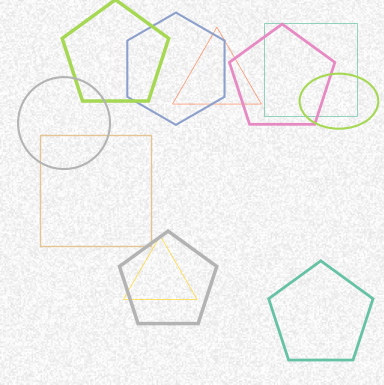[{"shape": "square", "thickness": 0.5, "radius": 0.61, "center": [0.807, 0.819]}, {"shape": "pentagon", "thickness": 2, "radius": 0.71, "center": [0.833, 0.18]}, {"shape": "triangle", "thickness": 0.5, "radius": 0.67, "center": [0.563, 0.796]}, {"shape": "hexagon", "thickness": 1.5, "radius": 0.73, "center": [0.457, 0.822]}, {"shape": "pentagon", "thickness": 2, "radius": 0.72, "center": [0.733, 0.794]}, {"shape": "pentagon", "thickness": 2.5, "radius": 0.73, "center": [0.3, 0.855]}, {"shape": "oval", "thickness": 1.5, "radius": 0.51, "center": [0.88, 0.737]}, {"shape": "triangle", "thickness": 0.5, "radius": 0.55, "center": [0.416, 0.278]}, {"shape": "square", "thickness": 1, "radius": 0.72, "center": [0.247, 0.506]}, {"shape": "circle", "thickness": 1.5, "radius": 0.6, "center": [0.166, 0.68]}, {"shape": "pentagon", "thickness": 2.5, "radius": 0.66, "center": [0.437, 0.267]}]